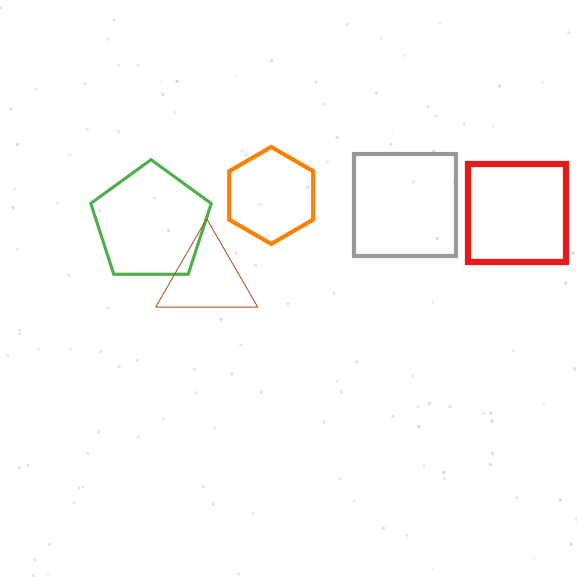[{"shape": "square", "thickness": 3, "radius": 0.42, "center": [0.895, 0.63]}, {"shape": "pentagon", "thickness": 1.5, "radius": 0.55, "center": [0.261, 0.613]}, {"shape": "hexagon", "thickness": 2, "radius": 0.42, "center": [0.47, 0.661]}, {"shape": "triangle", "thickness": 0.5, "radius": 0.51, "center": [0.358, 0.518]}, {"shape": "square", "thickness": 2, "radius": 0.44, "center": [0.701, 0.644]}]